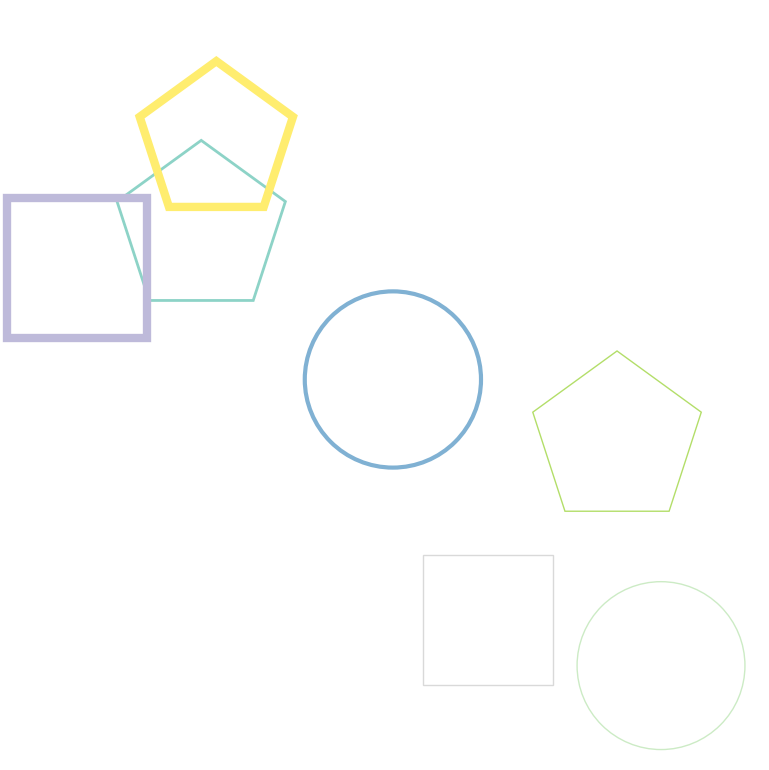[{"shape": "pentagon", "thickness": 1, "radius": 0.57, "center": [0.261, 0.703]}, {"shape": "square", "thickness": 3, "radius": 0.45, "center": [0.1, 0.652]}, {"shape": "circle", "thickness": 1.5, "radius": 0.57, "center": [0.51, 0.507]}, {"shape": "pentagon", "thickness": 0.5, "radius": 0.58, "center": [0.801, 0.429]}, {"shape": "square", "thickness": 0.5, "radius": 0.42, "center": [0.634, 0.195]}, {"shape": "circle", "thickness": 0.5, "radius": 0.55, "center": [0.858, 0.136]}, {"shape": "pentagon", "thickness": 3, "radius": 0.52, "center": [0.281, 0.816]}]